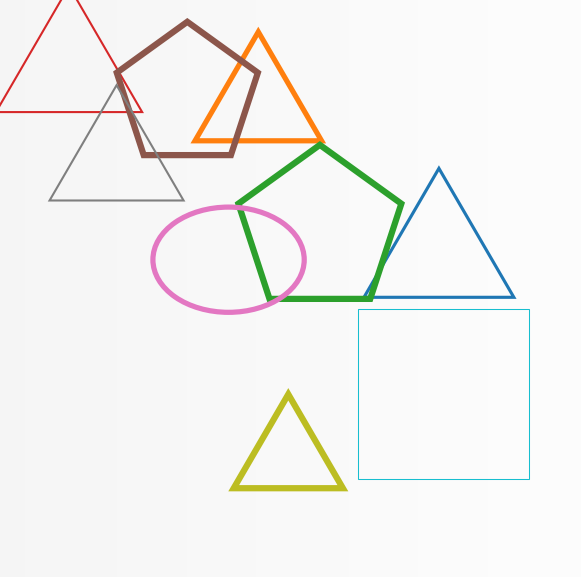[{"shape": "triangle", "thickness": 1.5, "radius": 0.74, "center": [0.755, 0.559]}, {"shape": "triangle", "thickness": 2.5, "radius": 0.63, "center": [0.444, 0.818]}, {"shape": "pentagon", "thickness": 3, "radius": 0.74, "center": [0.55, 0.601]}, {"shape": "triangle", "thickness": 1, "radius": 0.73, "center": [0.119, 0.878]}, {"shape": "pentagon", "thickness": 3, "radius": 0.64, "center": [0.322, 0.834]}, {"shape": "oval", "thickness": 2.5, "radius": 0.65, "center": [0.393, 0.549]}, {"shape": "triangle", "thickness": 1, "radius": 0.67, "center": [0.201, 0.719]}, {"shape": "triangle", "thickness": 3, "radius": 0.54, "center": [0.496, 0.208]}, {"shape": "square", "thickness": 0.5, "radius": 0.74, "center": [0.762, 0.317]}]